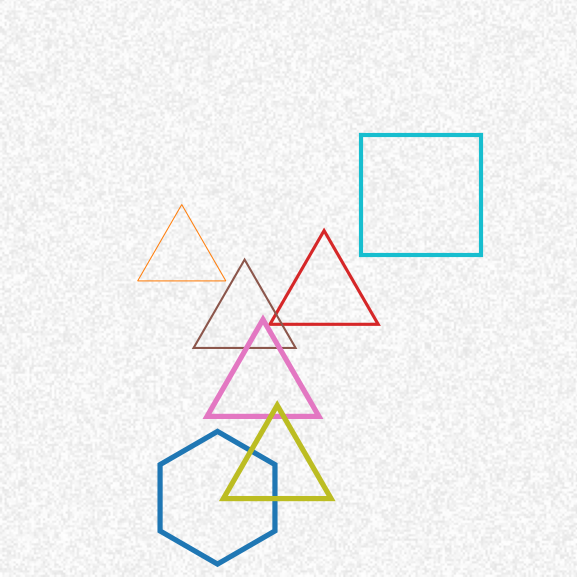[{"shape": "hexagon", "thickness": 2.5, "radius": 0.57, "center": [0.377, 0.137]}, {"shape": "triangle", "thickness": 0.5, "radius": 0.44, "center": [0.315, 0.557]}, {"shape": "triangle", "thickness": 1.5, "radius": 0.54, "center": [0.561, 0.492]}, {"shape": "triangle", "thickness": 1, "radius": 0.51, "center": [0.424, 0.448]}, {"shape": "triangle", "thickness": 2.5, "radius": 0.56, "center": [0.455, 0.334]}, {"shape": "triangle", "thickness": 2.5, "radius": 0.54, "center": [0.48, 0.19]}, {"shape": "square", "thickness": 2, "radius": 0.52, "center": [0.73, 0.662]}]